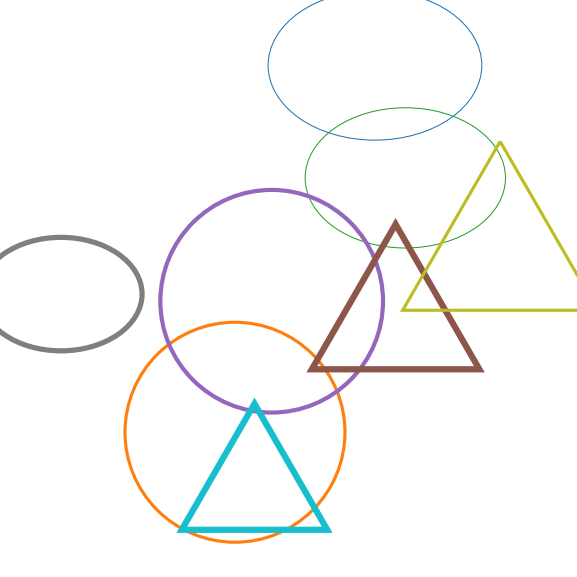[{"shape": "oval", "thickness": 0.5, "radius": 0.93, "center": [0.649, 0.886]}, {"shape": "circle", "thickness": 1.5, "radius": 0.95, "center": [0.407, 0.251]}, {"shape": "oval", "thickness": 0.5, "radius": 0.87, "center": [0.702, 0.691]}, {"shape": "circle", "thickness": 2, "radius": 0.96, "center": [0.47, 0.478]}, {"shape": "triangle", "thickness": 3, "radius": 0.84, "center": [0.685, 0.443]}, {"shape": "oval", "thickness": 2.5, "radius": 0.7, "center": [0.106, 0.49]}, {"shape": "triangle", "thickness": 1.5, "radius": 0.97, "center": [0.866, 0.559]}, {"shape": "triangle", "thickness": 3, "radius": 0.73, "center": [0.441, 0.154]}]